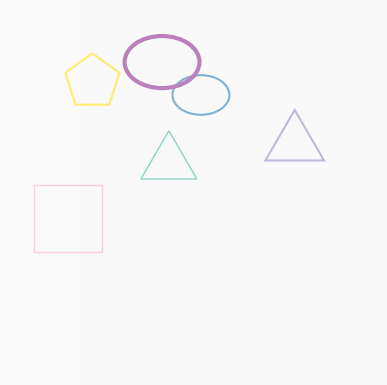[{"shape": "triangle", "thickness": 1, "radius": 0.42, "center": [0.436, 0.577]}, {"shape": "triangle", "thickness": 1.5, "radius": 0.44, "center": [0.761, 0.627]}, {"shape": "oval", "thickness": 1.5, "radius": 0.37, "center": [0.519, 0.753]}, {"shape": "square", "thickness": 1, "radius": 0.44, "center": [0.176, 0.432]}, {"shape": "oval", "thickness": 3, "radius": 0.48, "center": [0.418, 0.839]}, {"shape": "pentagon", "thickness": 1.5, "radius": 0.37, "center": [0.239, 0.788]}]